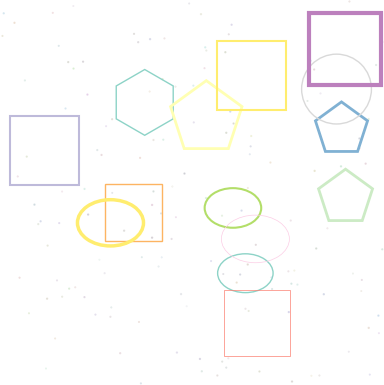[{"shape": "hexagon", "thickness": 1, "radius": 0.43, "center": [0.376, 0.734]}, {"shape": "oval", "thickness": 1, "radius": 0.36, "center": [0.637, 0.29]}, {"shape": "pentagon", "thickness": 2, "radius": 0.49, "center": [0.536, 0.693]}, {"shape": "square", "thickness": 1.5, "radius": 0.45, "center": [0.115, 0.609]}, {"shape": "square", "thickness": 0.5, "radius": 0.43, "center": [0.668, 0.161]}, {"shape": "pentagon", "thickness": 2, "radius": 0.36, "center": [0.887, 0.664]}, {"shape": "square", "thickness": 1, "radius": 0.37, "center": [0.347, 0.449]}, {"shape": "oval", "thickness": 1.5, "radius": 0.37, "center": [0.605, 0.46]}, {"shape": "oval", "thickness": 0.5, "radius": 0.44, "center": [0.663, 0.379]}, {"shape": "circle", "thickness": 1, "radius": 0.45, "center": [0.874, 0.769]}, {"shape": "square", "thickness": 3, "radius": 0.47, "center": [0.895, 0.873]}, {"shape": "pentagon", "thickness": 2, "radius": 0.37, "center": [0.898, 0.487]}, {"shape": "oval", "thickness": 2.5, "radius": 0.43, "center": [0.287, 0.421]}, {"shape": "square", "thickness": 1.5, "radius": 0.45, "center": [0.654, 0.803]}]